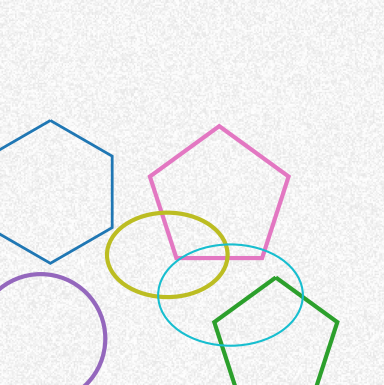[{"shape": "hexagon", "thickness": 2, "radius": 0.93, "center": [0.131, 0.502]}, {"shape": "pentagon", "thickness": 3, "radius": 0.84, "center": [0.716, 0.111]}, {"shape": "circle", "thickness": 3, "radius": 0.84, "center": [0.106, 0.12]}, {"shape": "pentagon", "thickness": 3, "radius": 0.95, "center": [0.569, 0.483]}, {"shape": "oval", "thickness": 3, "radius": 0.78, "center": [0.435, 0.338]}, {"shape": "oval", "thickness": 1.5, "radius": 0.94, "center": [0.599, 0.234]}]